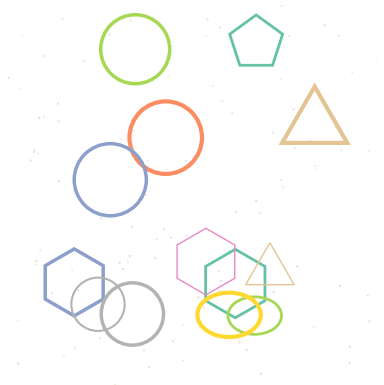[{"shape": "hexagon", "thickness": 2, "radius": 0.44, "center": [0.611, 0.264]}, {"shape": "pentagon", "thickness": 2, "radius": 0.36, "center": [0.665, 0.889]}, {"shape": "circle", "thickness": 3, "radius": 0.47, "center": [0.43, 0.642]}, {"shape": "circle", "thickness": 2.5, "radius": 0.47, "center": [0.286, 0.533]}, {"shape": "hexagon", "thickness": 2.5, "radius": 0.43, "center": [0.193, 0.266]}, {"shape": "hexagon", "thickness": 1, "radius": 0.43, "center": [0.535, 0.32]}, {"shape": "oval", "thickness": 2, "radius": 0.35, "center": [0.662, 0.18]}, {"shape": "circle", "thickness": 2.5, "radius": 0.45, "center": [0.351, 0.872]}, {"shape": "oval", "thickness": 3, "radius": 0.41, "center": [0.595, 0.182]}, {"shape": "triangle", "thickness": 3, "radius": 0.49, "center": [0.817, 0.678]}, {"shape": "triangle", "thickness": 1, "radius": 0.36, "center": [0.701, 0.297]}, {"shape": "circle", "thickness": 1.5, "radius": 0.35, "center": [0.255, 0.21]}, {"shape": "circle", "thickness": 2.5, "radius": 0.4, "center": [0.344, 0.184]}]